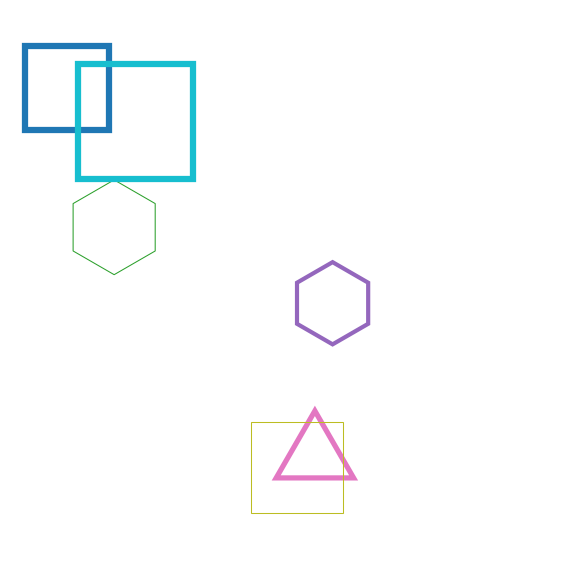[{"shape": "square", "thickness": 3, "radius": 0.36, "center": [0.115, 0.848]}, {"shape": "hexagon", "thickness": 0.5, "radius": 0.41, "center": [0.198, 0.606]}, {"shape": "hexagon", "thickness": 2, "radius": 0.36, "center": [0.576, 0.474]}, {"shape": "triangle", "thickness": 2.5, "radius": 0.39, "center": [0.545, 0.21]}, {"shape": "square", "thickness": 0.5, "radius": 0.4, "center": [0.514, 0.189]}, {"shape": "square", "thickness": 3, "radius": 0.5, "center": [0.235, 0.788]}]